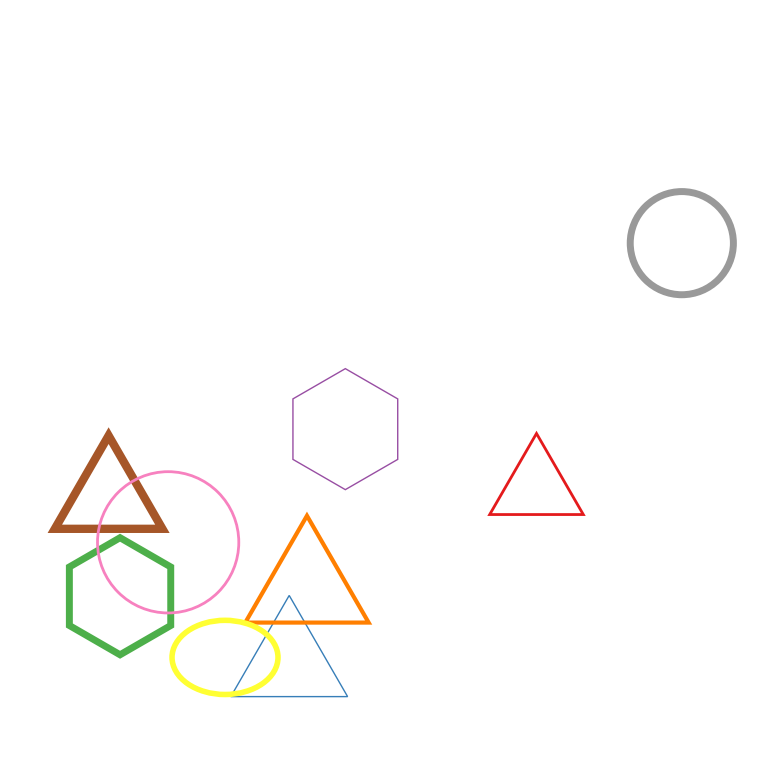[{"shape": "triangle", "thickness": 1, "radius": 0.35, "center": [0.697, 0.367]}, {"shape": "triangle", "thickness": 0.5, "radius": 0.44, "center": [0.376, 0.139]}, {"shape": "hexagon", "thickness": 2.5, "radius": 0.38, "center": [0.156, 0.226]}, {"shape": "hexagon", "thickness": 0.5, "radius": 0.39, "center": [0.448, 0.443]}, {"shape": "triangle", "thickness": 1.5, "radius": 0.46, "center": [0.399, 0.238]}, {"shape": "oval", "thickness": 2, "radius": 0.34, "center": [0.292, 0.146]}, {"shape": "triangle", "thickness": 3, "radius": 0.4, "center": [0.141, 0.354]}, {"shape": "circle", "thickness": 1, "radius": 0.46, "center": [0.218, 0.296]}, {"shape": "circle", "thickness": 2.5, "radius": 0.33, "center": [0.885, 0.684]}]